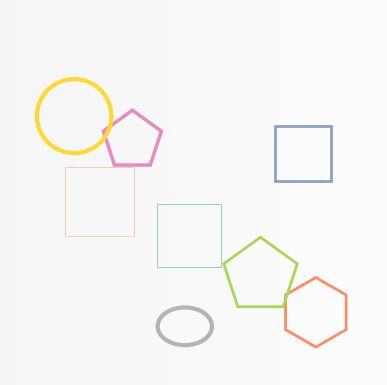[{"shape": "square", "thickness": 0.5, "radius": 0.41, "center": [0.487, 0.389]}, {"shape": "hexagon", "thickness": 2, "radius": 0.45, "center": [0.815, 0.189]}, {"shape": "square", "thickness": 2, "radius": 0.36, "center": [0.782, 0.601]}, {"shape": "pentagon", "thickness": 2.5, "radius": 0.39, "center": [0.342, 0.635]}, {"shape": "pentagon", "thickness": 2, "radius": 0.5, "center": [0.672, 0.284]}, {"shape": "circle", "thickness": 3, "radius": 0.48, "center": [0.191, 0.698]}, {"shape": "square", "thickness": 0.5, "radius": 0.45, "center": [0.256, 0.476]}, {"shape": "oval", "thickness": 3, "radius": 0.35, "center": [0.477, 0.152]}]